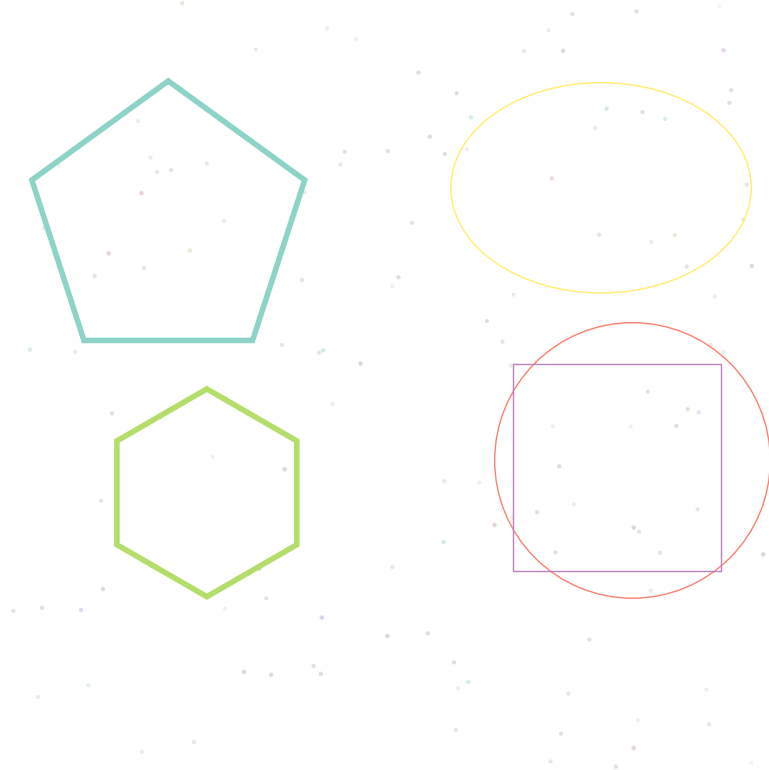[{"shape": "pentagon", "thickness": 2, "radius": 0.93, "center": [0.219, 0.709]}, {"shape": "circle", "thickness": 0.5, "radius": 0.89, "center": [0.821, 0.402]}, {"shape": "hexagon", "thickness": 2, "radius": 0.67, "center": [0.269, 0.36]}, {"shape": "square", "thickness": 0.5, "radius": 0.67, "center": [0.801, 0.393]}, {"shape": "oval", "thickness": 0.5, "radius": 0.98, "center": [0.781, 0.756]}]